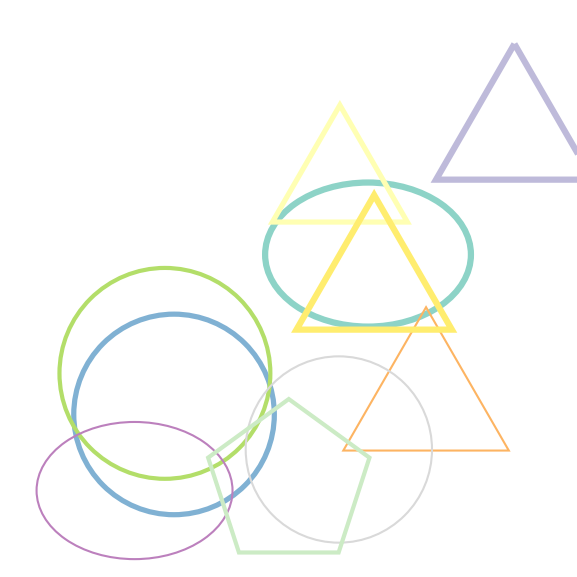[{"shape": "oval", "thickness": 3, "radius": 0.89, "center": [0.637, 0.558]}, {"shape": "triangle", "thickness": 2.5, "radius": 0.67, "center": [0.589, 0.682]}, {"shape": "triangle", "thickness": 3, "radius": 0.78, "center": [0.891, 0.766]}, {"shape": "circle", "thickness": 2.5, "radius": 0.87, "center": [0.301, 0.282]}, {"shape": "triangle", "thickness": 1, "radius": 0.83, "center": [0.738, 0.302]}, {"shape": "circle", "thickness": 2, "radius": 0.91, "center": [0.286, 0.353]}, {"shape": "circle", "thickness": 1, "radius": 0.81, "center": [0.587, 0.221]}, {"shape": "oval", "thickness": 1, "radius": 0.85, "center": [0.233, 0.15]}, {"shape": "pentagon", "thickness": 2, "radius": 0.73, "center": [0.5, 0.161]}, {"shape": "triangle", "thickness": 3, "radius": 0.78, "center": [0.648, 0.506]}]